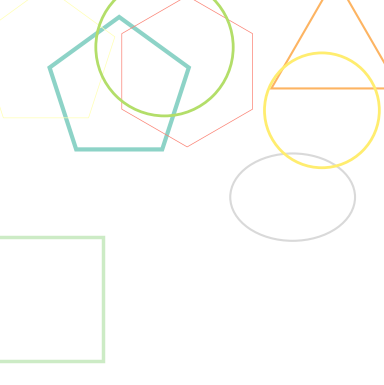[{"shape": "pentagon", "thickness": 3, "radius": 0.95, "center": [0.31, 0.766]}, {"shape": "pentagon", "thickness": 0.5, "radius": 0.94, "center": [0.119, 0.846]}, {"shape": "hexagon", "thickness": 0.5, "radius": 0.98, "center": [0.486, 0.815]}, {"shape": "triangle", "thickness": 1.5, "radius": 0.96, "center": [0.871, 0.866]}, {"shape": "circle", "thickness": 2, "radius": 0.89, "center": [0.427, 0.877]}, {"shape": "oval", "thickness": 1.5, "radius": 0.81, "center": [0.76, 0.488]}, {"shape": "square", "thickness": 2.5, "radius": 0.8, "center": [0.107, 0.223]}, {"shape": "circle", "thickness": 2, "radius": 0.75, "center": [0.836, 0.713]}]